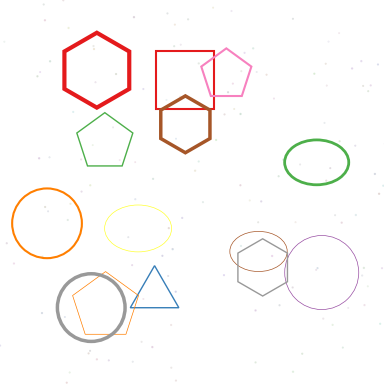[{"shape": "hexagon", "thickness": 3, "radius": 0.49, "center": [0.252, 0.818]}, {"shape": "square", "thickness": 1.5, "radius": 0.38, "center": [0.481, 0.793]}, {"shape": "triangle", "thickness": 1, "radius": 0.36, "center": [0.401, 0.237]}, {"shape": "pentagon", "thickness": 1, "radius": 0.38, "center": [0.272, 0.631]}, {"shape": "oval", "thickness": 2, "radius": 0.42, "center": [0.823, 0.578]}, {"shape": "circle", "thickness": 0.5, "radius": 0.48, "center": [0.836, 0.292]}, {"shape": "pentagon", "thickness": 0.5, "radius": 0.45, "center": [0.274, 0.205]}, {"shape": "circle", "thickness": 1.5, "radius": 0.45, "center": [0.122, 0.42]}, {"shape": "oval", "thickness": 0.5, "radius": 0.43, "center": [0.359, 0.407]}, {"shape": "oval", "thickness": 0.5, "radius": 0.37, "center": [0.671, 0.347]}, {"shape": "hexagon", "thickness": 2.5, "radius": 0.37, "center": [0.481, 0.677]}, {"shape": "pentagon", "thickness": 1.5, "radius": 0.34, "center": [0.588, 0.806]}, {"shape": "circle", "thickness": 2.5, "radius": 0.44, "center": [0.237, 0.201]}, {"shape": "hexagon", "thickness": 1, "radius": 0.37, "center": [0.682, 0.305]}]